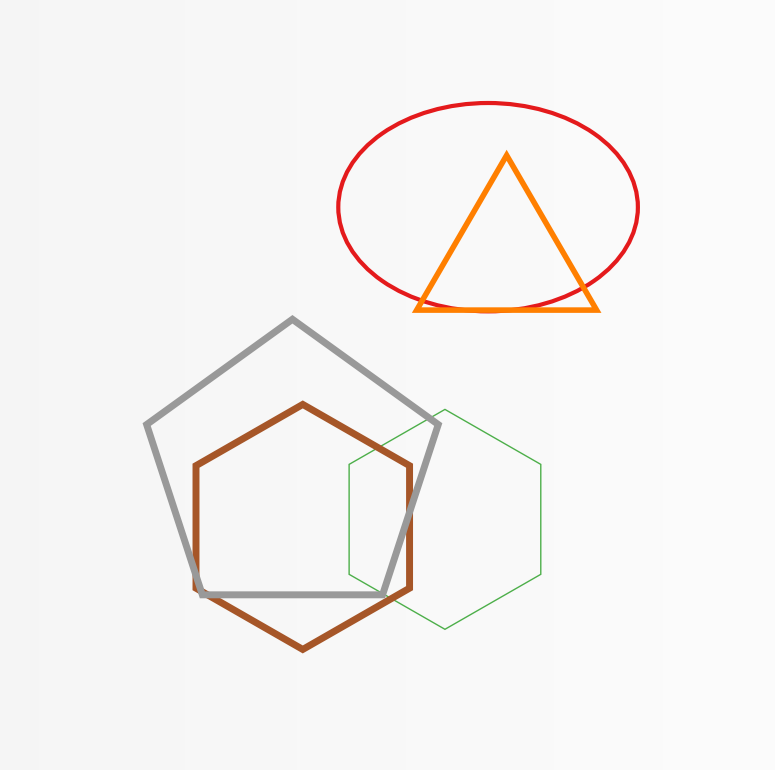[{"shape": "oval", "thickness": 1.5, "radius": 0.97, "center": [0.63, 0.731]}, {"shape": "hexagon", "thickness": 0.5, "radius": 0.71, "center": [0.574, 0.326]}, {"shape": "triangle", "thickness": 2, "radius": 0.67, "center": [0.654, 0.664]}, {"shape": "hexagon", "thickness": 2.5, "radius": 0.8, "center": [0.391, 0.316]}, {"shape": "pentagon", "thickness": 2.5, "radius": 0.99, "center": [0.377, 0.388]}]